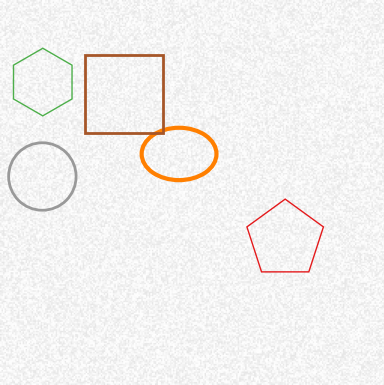[{"shape": "pentagon", "thickness": 1, "radius": 0.52, "center": [0.741, 0.378]}, {"shape": "hexagon", "thickness": 1, "radius": 0.44, "center": [0.111, 0.787]}, {"shape": "oval", "thickness": 3, "radius": 0.49, "center": [0.465, 0.6]}, {"shape": "square", "thickness": 2, "radius": 0.51, "center": [0.321, 0.756]}, {"shape": "circle", "thickness": 2, "radius": 0.44, "center": [0.11, 0.542]}]